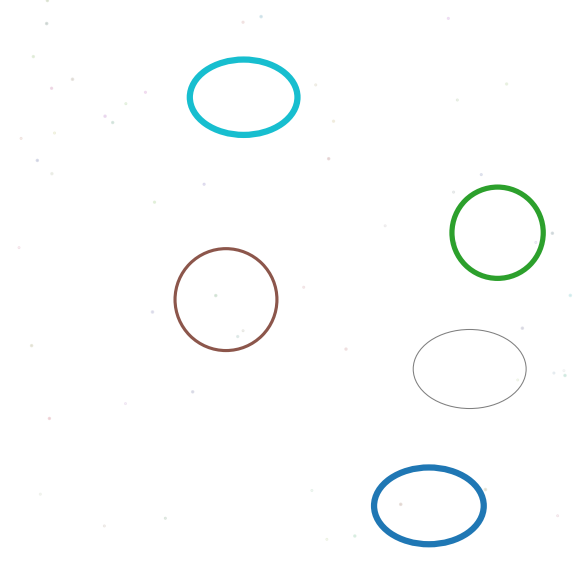[{"shape": "oval", "thickness": 3, "radius": 0.47, "center": [0.743, 0.123]}, {"shape": "circle", "thickness": 2.5, "radius": 0.4, "center": [0.862, 0.596]}, {"shape": "circle", "thickness": 1.5, "radius": 0.44, "center": [0.391, 0.48]}, {"shape": "oval", "thickness": 0.5, "radius": 0.49, "center": [0.813, 0.36]}, {"shape": "oval", "thickness": 3, "radius": 0.47, "center": [0.422, 0.831]}]